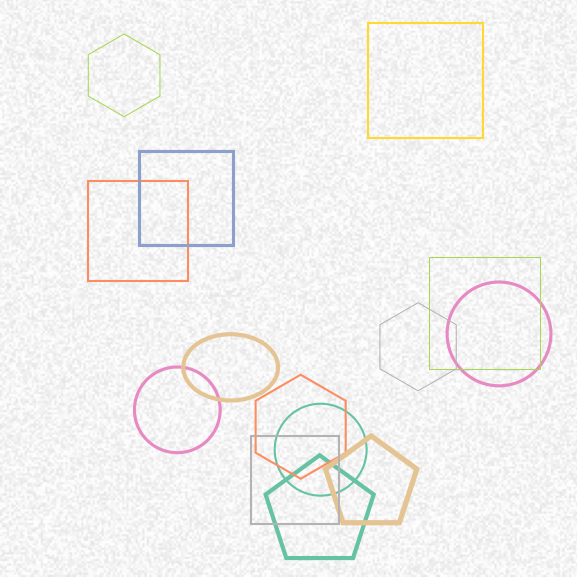[{"shape": "circle", "thickness": 1, "radius": 0.4, "center": [0.555, 0.22]}, {"shape": "pentagon", "thickness": 2, "radius": 0.49, "center": [0.554, 0.112]}, {"shape": "hexagon", "thickness": 1, "radius": 0.45, "center": [0.521, 0.26]}, {"shape": "square", "thickness": 1, "radius": 0.43, "center": [0.239, 0.599]}, {"shape": "square", "thickness": 1.5, "radius": 0.41, "center": [0.323, 0.656]}, {"shape": "circle", "thickness": 1.5, "radius": 0.45, "center": [0.864, 0.421]}, {"shape": "circle", "thickness": 1.5, "radius": 0.37, "center": [0.307, 0.289]}, {"shape": "square", "thickness": 0.5, "radius": 0.48, "center": [0.839, 0.458]}, {"shape": "hexagon", "thickness": 0.5, "radius": 0.36, "center": [0.215, 0.869]}, {"shape": "square", "thickness": 1, "radius": 0.5, "center": [0.737, 0.86]}, {"shape": "oval", "thickness": 2, "radius": 0.41, "center": [0.399, 0.363]}, {"shape": "pentagon", "thickness": 2.5, "radius": 0.42, "center": [0.643, 0.161]}, {"shape": "hexagon", "thickness": 0.5, "radius": 0.38, "center": [0.724, 0.399]}, {"shape": "square", "thickness": 1, "radius": 0.38, "center": [0.511, 0.168]}]